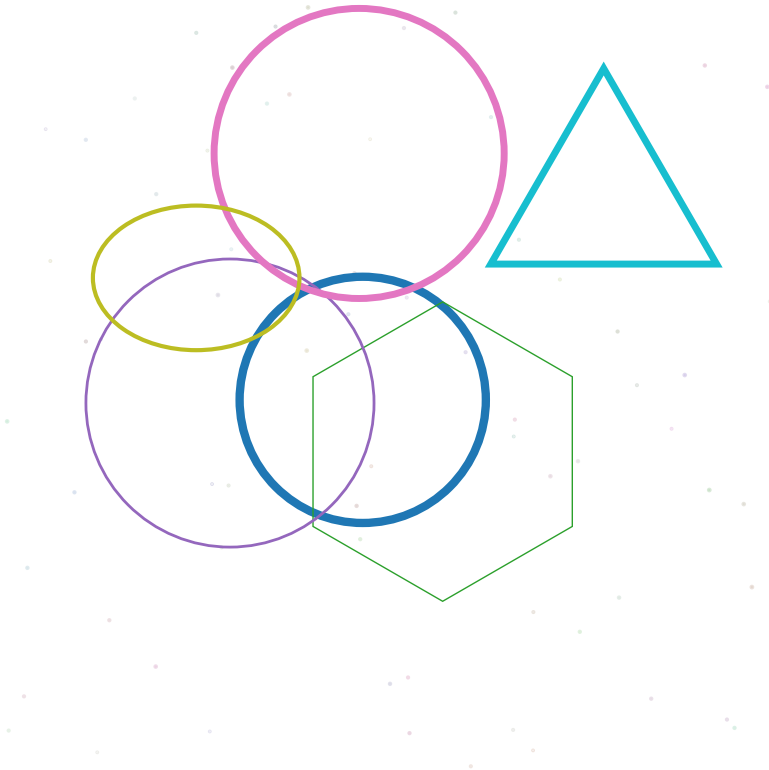[{"shape": "circle", "thickness": 3, "radius": 0.8, "center": [0.471, 0.481]}, {"shape": "hexagon", "thickness": 0.5, "radius": 0.97, "center": [0.575, 0.414]}, {"shape": "circle", "thickness": 1, "radius": 0.94, "center": [0.299, 0.477]}, {"shape": "circle", "thickness": 2.5, "radius": 0.94, "center": [0.466, 0.801]}, {"shape": "oval", "thickness": 1.5, "radius": 0.67, "center": [0.255, 0.639]}, {"shape": "triangle", "thickness": 2.5, "radius": 0.85, "center": [0.784, 0.742]}]